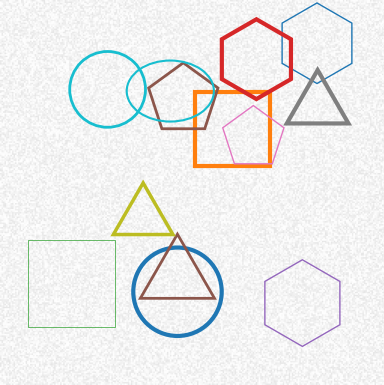[{"shape": "circle", "thickness": 3, "radius": 0.57, "center": [0.461, 0.242]}, {"shape": "hexagon", "thickness": 1, "radius": 0.52, "center": [0.823, 0.888]}, {"shape": "square", "thickness": 3, "radius": 0.49, "center": [0.605, 0.665]}, {"shape": "square", "thickness": 0.5, "radius": 0.56, "center": [0.186, 0.264]}, {"shape": "hexagon", "thickness": 3, "radius": 0.52, "center": [0.666, 0.846]}, {"shape": "hexagon", "thickness": 1, "radius": 0.56, "center": [0.785, 0.213]}, {"shape": "pentagon", "thickness": 2, "radius": 0.47, "center": [0.476, 0.742]}, {"shape": "triangle", "thickness": 2, "radius": 0.56, "center": [0.461, 0.281]}, {"shape": "pentagon", "thickness": 1, "radius": 0.42, "center": [0.658, 0.642]}, {"shape": "triangle", "thickness": 3, "radius": 0.46, "center": [0.825, 0.726]}, {"shape": "triangle", "thickness": 2.5, "radius": 0.45, "center": [0.372, 0.435]}, {"shape": "circle", "thickness": 2, "radius": 0.49, "center": [0.279, 0.768]}, {"shape": "oval", "thickness": 1.5, "radius": 0.57, "center": [0.442, 0.764]}]